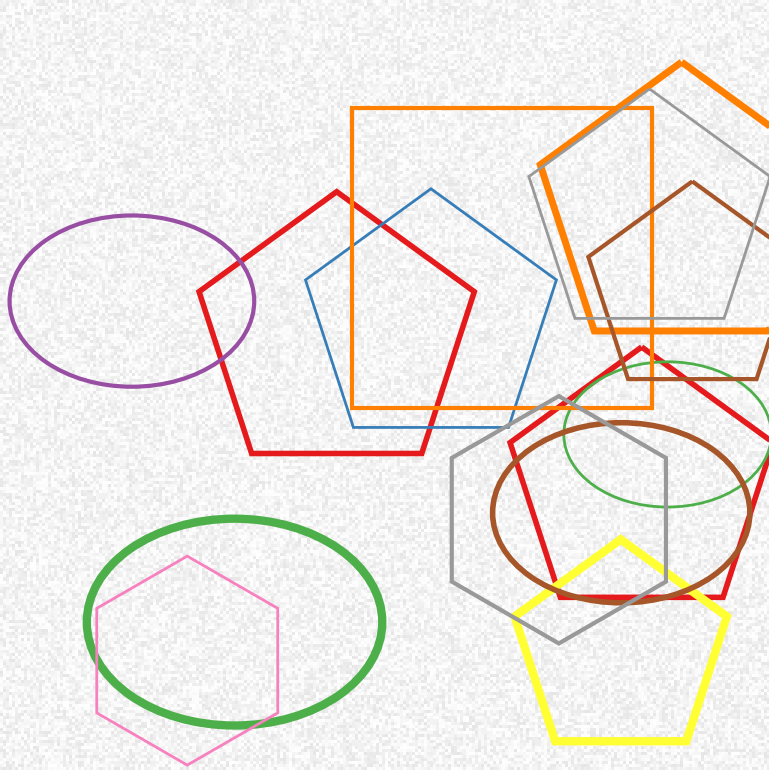[{"shape": "pentagon", "thickness": 2, "radius": 0.9, "center": [0.833, 0.37]}, {"shape": "pentagon", "thickness": 2, "radius": 0.94, "center": [0.437, 0.563]}, {"shape": "pentagon", "thickness": 1, "radius": 0.86, "center": [0.56, 0.584]}, {"shape": "oval", "thickness": 3, "radius": 0.96, "center": [0.305, 0.192]}, {"shape": "oval", "thickness": 1, "radius": 0.67, "center": [0.867, 0.436]}, {"shape": "oval", "thickness": 1.5, "radius": 0.79, "center": [0.171, 0.609]}, {"shape": "square", "thickness": 1.5, "radius": 0.97, "center": [0.652, 0.665]}, {"shape": "pentagon", "thickness": 2.5, "radius": 0.97, "center": [0.885, 0.726]}, {"shape": "pentagon", "thickness": 3, "radius": 0.72, "center": [0.806, 0.155]}, {"shape": "pentagon", "thickness": 1.5, "radius": 0.71, "center": [0.899, 0.623]}, {"shape": "oval", "thickness": 2, "radius": 0.84, "center": [0.807, 0.334]}, {"shape": "hexagon", "thickness": 1, "radius": 0.68, "center": [0.243, 0.142]}, {"shape": "pentagon", "thickness": 1, "radius": 0.82, "center": [0.844, 0.72]}, {"shape": "hexagon", "thickness": 1.5, "radius": 0.8, "center": [0.726, 0.325]}]